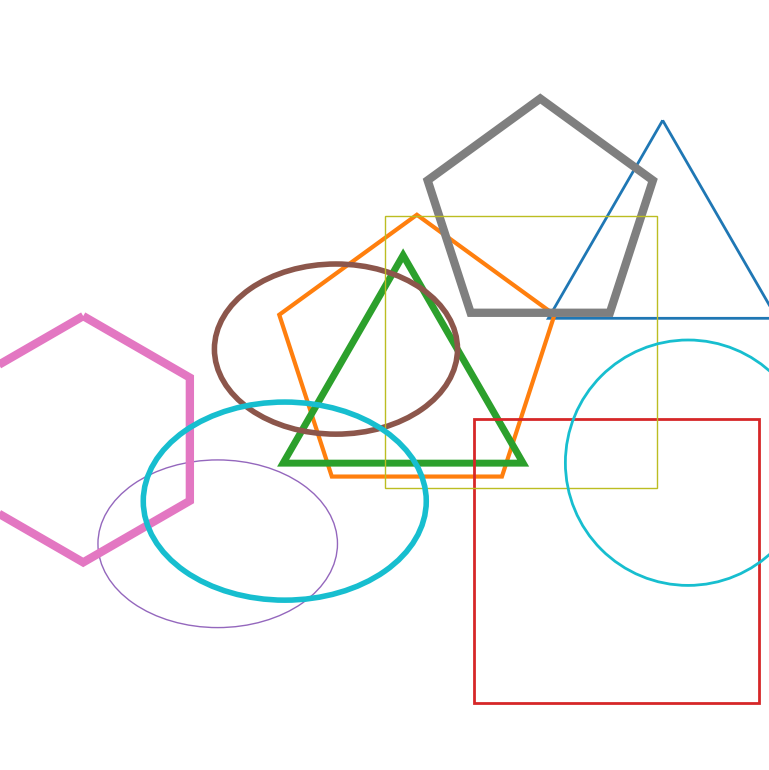[{"shape": "triangle", "thickness": 1, "radius": 0.86, "center": [0.861, 0.672]}, {"shape": "pentagon", "thickness": 1.5, "radius": 0.94, "center": [0.541, 0.533]}, {"shape": "triangle", "thickness": 2.5, "radius": 0.9, "center": [0.524, 0.488]}, {"shape": "square", "thickness": 1, "radius": 0.92, "center": [0.801, 0.271]}, {"shape": "oval", "thickness": 0.5, "radius": 0.78, "center": [0.283, 0.294]}, {"shape": "oval", "thickness": 2, "radius": 0.79, "center": [0.436, 0.547]}, {"shape": "hexagon", "thickness": 3, "radius": 0.8, "center": [0.108, 0.43]}, {"shape": "pentagon", "thickness": 3, "radius": 0.77, "center": [0.702, 0.718]}, {"shape": "square", "thickness": 0.5, "radius": 0.88, "center": [0.676, 0.543]}, {"shape": "oval", "thickness": 2, "radius": 0.92, "center": [0.37, 0.349]}, {"shape": "circle", "thickness": 1, "radius": 0.8, "center": [0.894, 0.399]}]